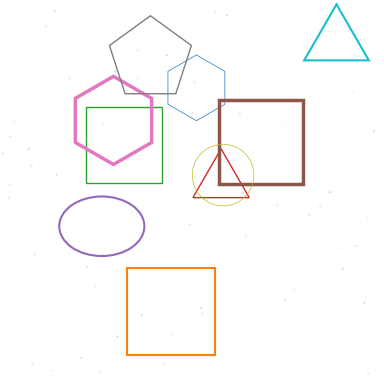[{"shape": "hexagon", "thickness": 0.5, "radius": 0.43, "center": [0.51, 0.772]}, {"shape": "square", "thickness": 1.5, "radius": 0.57, "center": [0.444, 0.191]}, {"shape": "square", "thickness": 1, "radius": 0.5, "center": [0.322, 0.623]}, {"shape": "triangle", "thickness": 1, "radius": 0.42, "center": [0.574, 0.529]}, {"shape": "oval", "thickness": 1.5, "radius": 0.55, "center": [0.264, 0.412]}, {"shape": "square", "thickness": 2.5, "radius": 0.55, "center": [0.677, 0.631]}, {"shape": "hexagon", "thickness": 2.5, "radius": 0.57, "center": [0.295, 0.687]}, {"shape": "pentagon", "thickness": 1, "radius": 0.56, "center": [0.391, 0.847]}, {"shape": "circle", "thickness": 0.5, "radius": 0.4, "center": [0.579, 0.545]}, {"shape": "triangle", "thickness": 1.5, "radius": 0.48, "center": [0.874, 0.892]}]